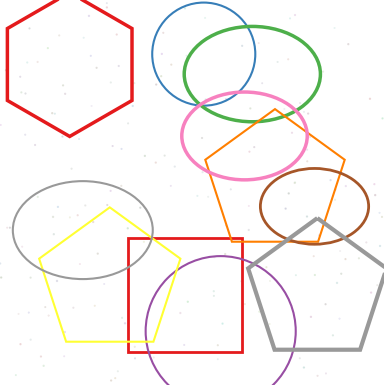[{"shape": "hexagon", "thickness": 2.5, "radius": 0.93, "center": [0.181, 0.832]}, {"shape": "square", "thickness": 2, "radius": 0.74, "center": [0.48, 0.234]}, {"shape": "circle", "thickness": 1.5, "radius": 0.67, "center": [0.529, 0.859]}, {"shape": "oval", "thickness": 2.5, "radius": 0.88, "center": [0.655, 0.808]}, {"shape": "circle", "thickness": 1.5, "radius": 0.97, "center": [0.573, 0.14]}, {"shape": "pentagon", "thickness": 1.5, "radius": 0.95, "center": [0.714, 0.526]}, {"shape": "pentagon", "thickness": 1.5, "radius": 0.96, "center": [0.285, 0.268]}, {"shape": "oval", "thickness": 2, "radius": 0.7, "center": [0.817, 0.464]}, {"shape": "oval", "thickness": 2.5, "radius": 0.81, "center": [0.635, 0.647]}, {"shape": "oval", "thickness": 1.5, "radius": 0.91, "center": [0.215, 0.402]}, {"shape": "pentagon", "thickness": 3, "radius": 0.94, "center": [0.824, 0.245]}]